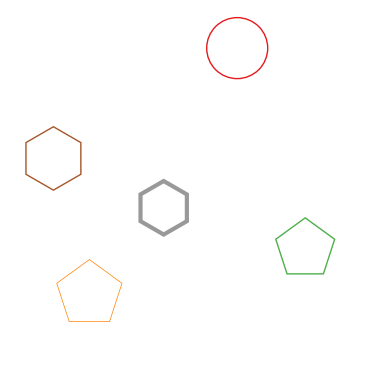[{"shape": "circle", "thickness": 1, "radius": 0.4, "center": [0.616, 0.875]}, {"shape": "pentagon", "thickness": 1, "radius": 0.4, "center": [0.793, 0.354]}, {"shape": "pentagon", "thickness": 0.5, "radius": 0.45, "center": [0.232, 0.237]}, {"shape": "hexagon", "thickness": 1, "radius": 0.41, "center": [0.139, 0.588]}, {"shape": "hexagon", "thickness": 3, "radius": 0.35, "center": [0.425, 0.46]}]